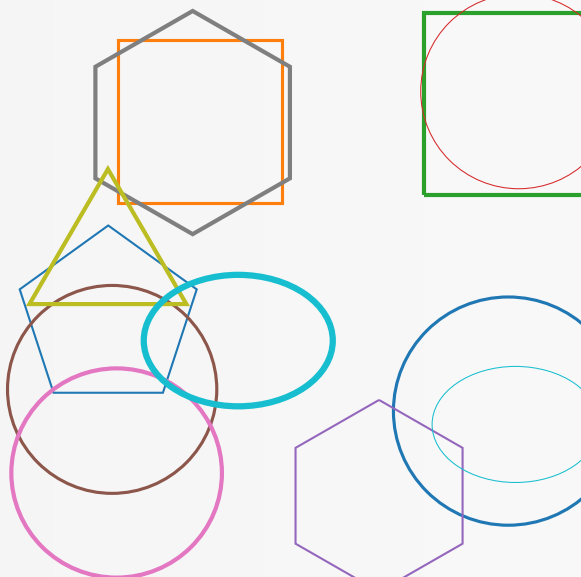[{"shape": "pentagon", "thickness": 1, "radius": 0.8, "center": [0.186, 0.449]}, {"shape": "circle", "thickness": 1.5, "radius": 0.99, "center": [0.874, 0.287]}, {"shape": "square", "thickness": 1.5, "radius": 0.7, "center": [0.344, 0.789]}, {"shape": "square", "thickness": 2, "radius": 0.79, "center": [0.887, 0.819]}, {"shape": "circle", "thickness": 0.5, "radius": 0.84, "center": [0.892, 0.841]}, {"shape": "hexagon", "thickness": 1, "radius": 0.83, "center": [0.652, 0.141]}, {"shape": "circle", "thickness": 1.5, "radius": 0.9, "center": [0.193, 0.325]}, {"shape": "circle", "thickness": 2, "radius": 0.91, "center": [0.201, 0.18]}, {"shape": "hexagon", "thickness": 2, "radius": 0.97, "center": [0.331, 0.787]}, {"shape": "triangle", "thickness": 2, "radius": 0.78, "center": [0.186, 0.55]}, {"shape": "oval", "thickness": 0.5, "radius": 0.72, "center": [0.887, 0.264]}, {"shape": "oval", "thickness": 3, "radius": 0.81, "center": [0.41, 0.409]}]